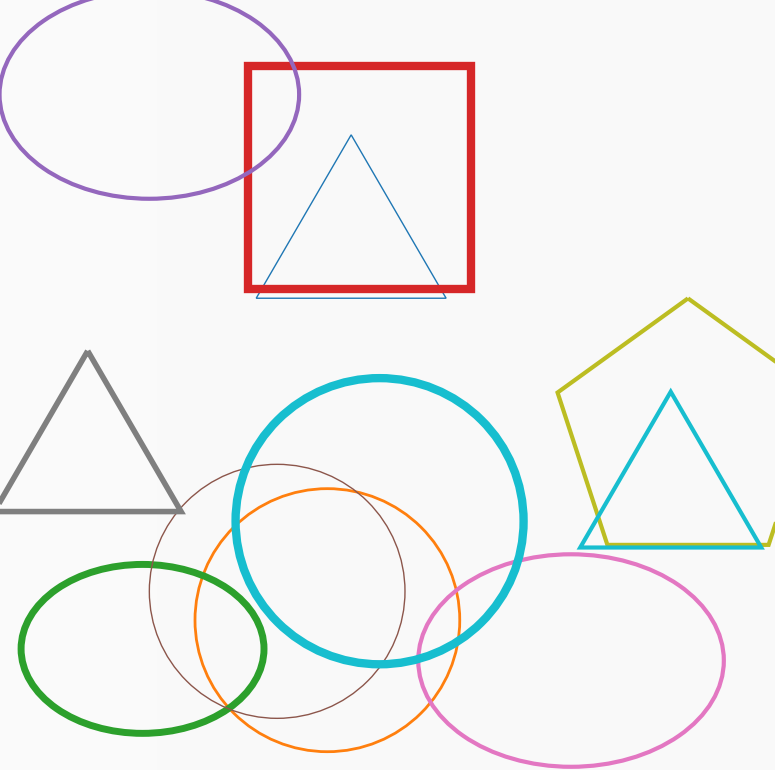[{"shape": "triangle", "thickness": 0.5, "radius": 0.71, "center": [0.453, 0.683]}, {"shape": "circle", "thickness": 1, "radius": 0.85, "center": [0.422, 0.195]}, {"shape": "oval", "thickness": 2.5, "radius": 0.78, "center": [0.184, 0.157]}, {"shape": "square", "thickness": 3, "radius": 0.72, "center": [0.464, 0.77]}, {"shape": "oval", "thickness": 1.5, "radius": 0.97, "center": [0.193, 0.877]}, {"shape": "circle", "thickness": 0.5, "radius": 0.82, "center": [0.358, 0.232]}, {"shape": "oval", "thickness": 1.5, "radius": 0.99, "center": [0.737, 0.142]}, {"shape": "triangle", "thickness": 2, "radius": 0.7, "center": [0.113, 0.405]}, {"shape": "pentagon", "thickness": 1.5, "radius": 0.88, "center": [0.888, 0.436]}, {"shape": "triangle", "thickness": 1.5, "radius": 0.67, "center": [0.865, 0.356]}, {"shape": "circle", "thickness": 3, "radius": 0.93, "center": [0.49, 0.323]}]